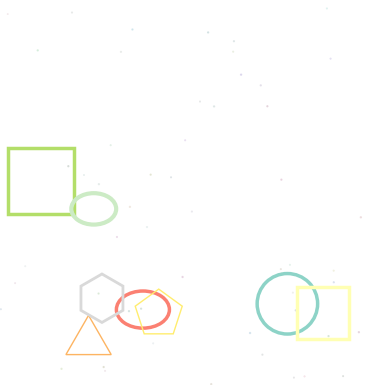[{"shape": "circle", "thickness": 2.5, "radius": 0.39, "center": [0.746, 0.211]}, {"shape": "square", "thickness": 2.5, "radius": 0.34, "center": [0.839, 0.188]}, {"shape": "oval", "thickness": 2.5, "radius": 0.34, "center": [0.371, 0.196]}, {"shape": "triangle", "thickness": 1, "radius": 0.34, "center": [0.23, 0.113]}, {"shape": "square", "thickness": 2.5, "radius": 0.43, "center": [0.106, 0.53]}, {"shape": "hexagon", "thickness": 2, "radius": 0.31, "center": [0.265, 0.225]}, {"shape": "oval", "thickness": 3, "radius": 0.29, "center": [0.244, 0.457]}, {"shape": "pentagon", "thickness": 1, "radius": 0.32, "center": [0.412, 0.185]}]